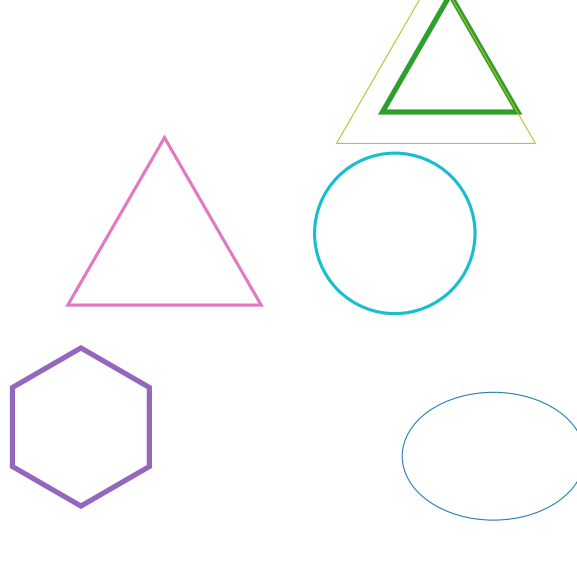[{"shape": "oval", "thickness": 0.5, "radius": 0.79, "center": [0.855, 0.209]}, {"shape": "triangle", "thickness": 2.5, "radius": 0.68, "center": [0.779, 0.873]}, {"shape": "hexagon", "thickness": 2.5, "radius": 0.68, "center": [0.14, 0.26]}, {"shape": "triangle", "thickness": 1.5, "radius": 0.97, "center": [0.285, 0.568]}, {"shape": "triangle", "thickness": 0.5, "radius": 0.99, "center": [0.755, 0.85]}, {"shape": "circle", "thickness": 1.5, "radius": 0.69, "center": [0.684, 0.595]}]